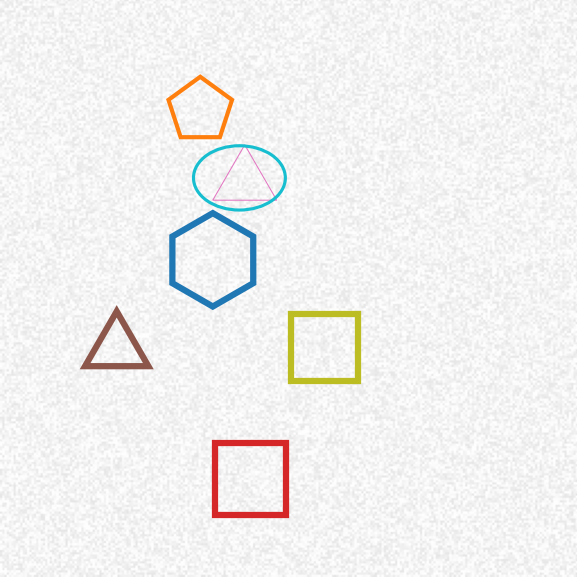[{"shape": "hexagon", "thickness": 3, "radius": 0.4, "center": [0.368, 0.549]}, {"shape": "pentagon", "thickness": 2, "radius": 0.29, "center": [0.347, 0.808]}, {"shape": "square", "thickness": 3, "radius": 0.31, "center": [0.434, 0.17]}, {"shape": "triangle", "thickness": 3, "radius": 0.32, "center": [0.202, 0.397]}, {"shape": "triangle", "thickness": 0.5, "radius": 0.32, "center": [0.424, 0.684]}, {"shape": "square", "thickness": 3, "radius": 0.29, "center": [0.562, 0.398]}, {"shape": "oval", "thickness": 1.5, "radius": 0.4, "center": [0.415, 0.691]}]